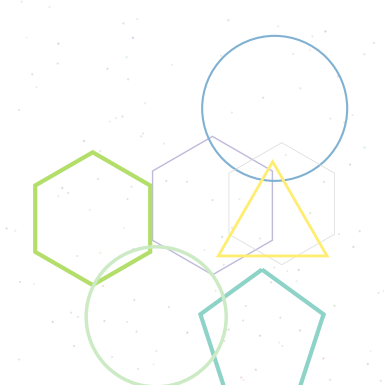[{"shape": "pentagon", "thickness": 3, "radius": 0.84, "center": [0.68, 0.132]}, {"shape": "hexagon", "thickness": 1, "radius": 0.9, "center": [0.552, 0.466]}, {"shape": "circle", "thickness": 1.5, "radius": 0.94, "center": [0.713, 0.719]}, {"shape": "hexagon", "thickness": 3, "radius": 0.86, "center": [0.241, 0.432]}, {"shape": "hexagon", "thickness": 0.5, "radius": 0.79, "center": [0.732, 0.471]}, {"shape": "circle", "thickness": 2.5, "radius": 0.91, "center": [0.406, 0.177]}, {"shape": "triangle", "thickness": 2, "radius": 0.82, "center": [0.708, 0.417]}]